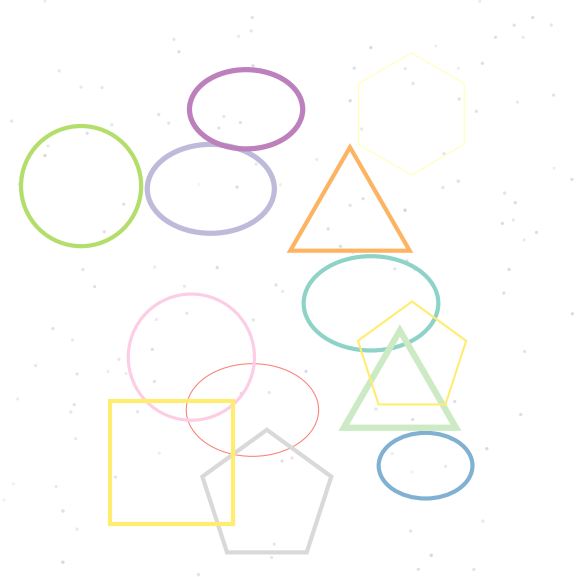[{"shape": "oval", "thickness": 2, "radius": 0.58, "center": [0.642, 0.474]}, {"shape": "hexagon", "thickness": 0.5, "radius": 0.53, "center": [0.712, 0.802]}, {"shape": "oval", "thickness": 2.5, "radius": 0.55, "center": [0.365, 0.672]}, {"shape": "oval", "thickness": 0.5, "radius": 0.57, "center": [0.437, 0.289]}, {"shape": "oval", "thickness": 2, "radius": 0.41, "center": [0.737, 0.193]}, {"shape": "triangle", "thickness": 2, "radius": 0.6, "center": [0.606, 0.625]}, {"shape": "circle", "thickness": 2, "radius": 0.52, "center": [0.14, 0.677]}, {"shape": "circle", "thickness": 1.5, "radius": 0.55, "center": [0.331, 0.381]}, {"shape": "pentagon", "thickness": 2, "radius": 0.59, "center": [0.462, 0.138]}, {"shape": "oval", "thickness": 2.5, "radius": 0.49, "center": [0.426, 0.81]}, {"shape": "triangle", "thickness": 3, "radius": 0.56, "center": [0.692, 0.315]}, {"shape": "pentagon", "thickness": 1, "radius": 0.49, "center": [0.713, 0.379]}, {"shape": "square", "thickness": 2, "radius": 0.54, "center": [0.297, 0.198]}]